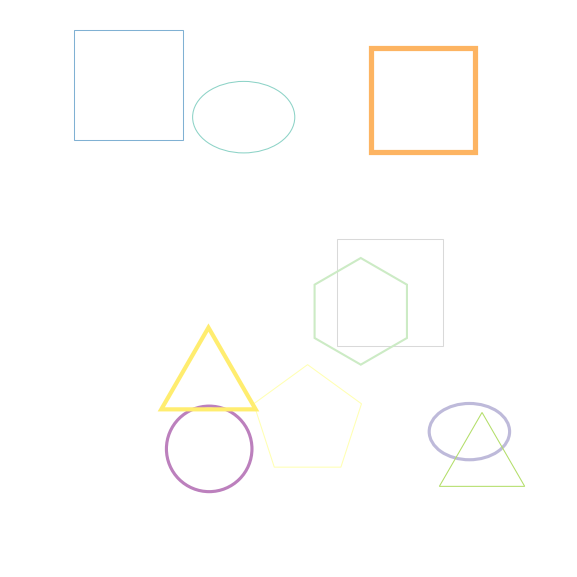[{"shape": "oval", "thickness": 0.5, "radius": 0.44, "center": [0.422, 0.796]}, {"shape": "pentagon", "thickness": 0.5, "radius": 0.49, "center": [0.533, 0.27]}, {"shape": "oval", "thickness": 1.5, "radius": 0.35, "center": [0.813, 0.252]}, {"shape": "square", "thickness": 0.5, "radius": 0.47, "center": [0.223, 0.852]}, {"shape": "square", "thickness": 2.5, "radius": 0.45, "center": [0.732, 0.826]}, {"shape": "triangle", "thickness": 0.5, "radius": 0.43, "center": [0.835, 0.2]}, {"shape": "square", "thickness": 0.5, "radius": 0.46, "center": [0.676, 0.493]}, {"shape": "circle", "thickness": 1.5, "radius": 0.37, "center": [0.362, 0.222]}, {"shape": "hexagon", "thickness": 1, "radius": 0.46, "center": [0.625, 0.46]}, {"shape": "triangle", "thickness": 2, "radius": 0.47, "center": [0.361, 0.337]}]